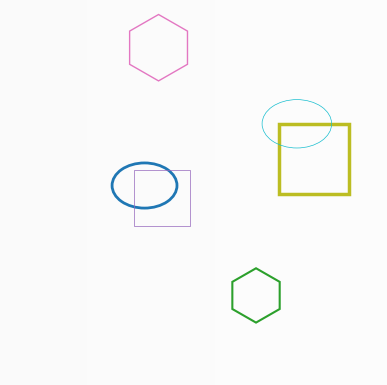[{"shape": "oval", "thickness": 2, "radius": 0.42, "center": [0.373, 0.518]}, {"shape": "hexagon", "thickness": 1.5, "radius": 0.35, "center": [0.661, 0.233]}, {"shape": "square", "thickness": 0.5, "radius": 0.36, "center": [0.418, 0.486]}, {"shape": "hexagon", "thickness": 1, "radius": 0.43, "center": [0.409, 0.876]}, {"shape": "square", "thickness": 2.5, "radius": 0.45, "center": [0.811, 0.588]}, {"shape": "oval", "thickness": 0.5, "radius": 0.45, "center": [0.766, 0.678]}]